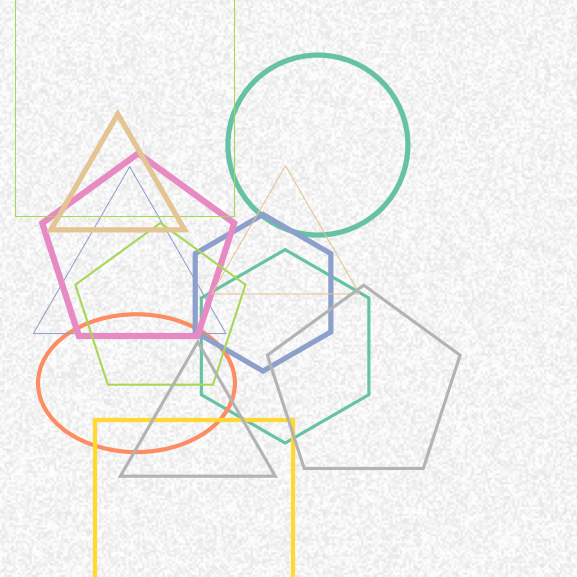[{"shape": "circle", "thickness": 2.5, "radius": 0.78, "center": [0.551, 0.748]}, {"shape": "hexagon", "thickness": 1.5, "radius": 0.84, "center": [0.494, 0.399]}, {"shape": "oval", "thickness": 2, "radius": 0.85, "center": [0.236, 0.336]}, {"shape": "triangle", "thickness": 0.5, "radius": 0.96, "center": [0.224, 0.518]}, {"shape": "hexagon", "thickness": 2.5, "radius": 0.68, "center": [0.455, 0.492]}, {"shape": "pentagon", "thickness": 3, "radius": 0.87, "center": [0.239, 0.559]}, {"shape": "square", "thickness": 0.5, "radius": 0.95, "center": [0.216, 0.815]}, {"shape": "pentagon", "thickness": 1, "radius": 0.77, "center": [0.278, 0.458]}, {"shape": "square", "thickness": 2, "radius": 0.86, "center": [0.336, 0.101]}, {"shape": "triangle", "thickness": 2.5, "radius": 0.67, "center": [0.204, 0.668]}, {"shape": "triangle", "thickness": 0.5, "radius": 0.74, "center": [0.494, 0.564]}, {"shape": "triangle", "thickness": 1.5, "radius": 0.77, "center": [0.343, 0.252]}, {"shape": "pentagon", "thickness": 1.5, "radius": 0.88, "center": [0.63, 0.33]}]